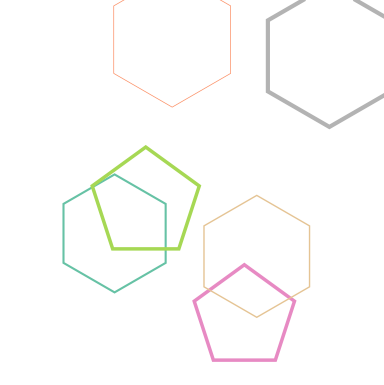[{"shape": "hexagon", "thickness": 1.5, "radius": 0.77, "center": [0.298, 0.394]}, {"shape": "hexagon", "thickness": 0.5, "radius": 0.88, "center": [0.447, 0.897]}, {"shape": "pentagon", "thickness": 2.5, "radius": 0.68, "center": [0.635, 0.175]}, {"shape": "pentagon", "thickness": 2.5, "radius": 0.73, "center": [0.379, 0.472]}, {"shape": "hexagon", "thickness": 1, "radius": 0.79, "center": [0.667, 0.334]}, {"shape": "hexagon", "thickness": 3, "radius": 0.92, "center": [0.856, 0.855]}]